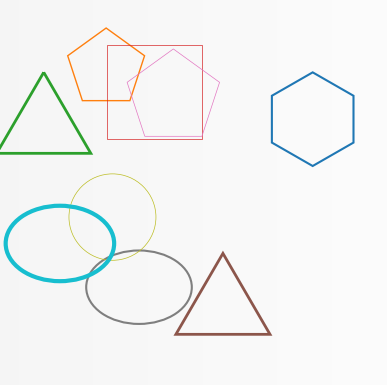[{"shape": "hexagon", "thickness": 1.5, "radius": 0.61, "center": [0.807, 0.69]}, {"shape": "pentagon", "thickness": 1, "radius": 0.52, "center": [0.274, 0.823]}, {"shape": "triangle", "thickness": 2, "radius": 0.7, "center": [0.113, 0.672]}, {"shape": "square", "thickness": 0.5, "radius": 0.61, "center": [0.399, 0.761]}, {"shape": "triangle", "thickness": 2, "radius": 0.7, "center": [0.575, 0.202]}, {"shape": "pentagon", "thickness": 0.5, "radius": 0.63, "center": [0.447, 0.747]}, {"shape": "oval", "thickness": 1.5, "radius": 0.68, "center": [0.359, 0.254]}, {"shape": "circle", "thickness": 0.5, "radius": 0.56, "center": [0.29, 0.436]}, {"shape": "oval", "thickness": 3, "radius": 0.7, "center": [0.155, 0.368]}]